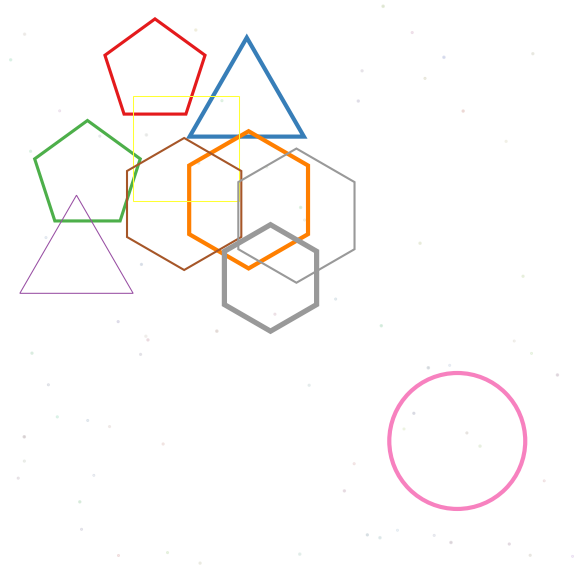[{"shape": "pentagon", "thickness": 1.5, "radius": 0.46, "center": [0.268, 0.875]}, {"shape": "triangle", "thickness": 2, "radius": 0.57, "center": [0.427, 0.82]}, {"shape": "pentagon", "thickness": 1.5, "radius": 0.48, "center": [0.151, 0.694]}, {"shape": "triangle", "thickness": 0.5, "radius": 0.57, "center": [0.132, 0.548]}, {"shape": "hexagon", "thickness": 2, "radius": 0.59, "center": [0.43, 0.653]}, {"shape": "square", "thickness": 0.5, "radius": 0.45, "center": [0.322, 0.743]}, {"shape": "hexagon", "thickness": 1, "radius": 0.57, "center": [0.319, 0.646]}, {"shape": "circle", "thickness": 2, "radius": 0.59, "center": [0.792, 0.236]}, {"shape": "hexagon", "thickness": 2.5, "radius": 0.46, "center": [0.468, 0.518]}, {"shape": "hexagon", "thickness": 1, "radius": 0.58, "center": [0.513, 0.626]}]